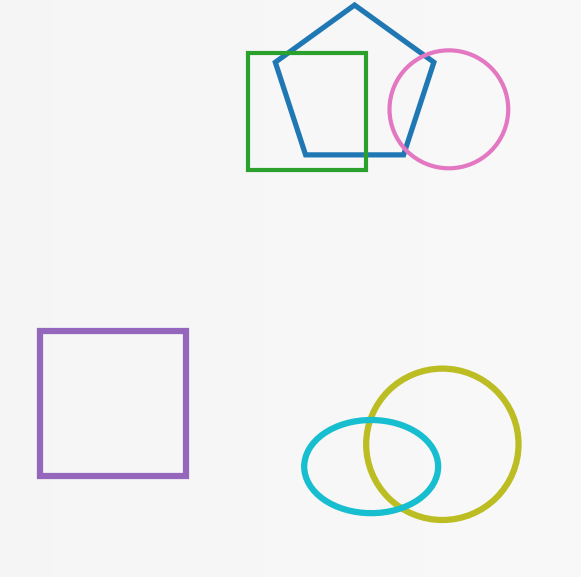[{"shape": "pentagon", "thickness": 2.5, "radius": 0.72, "center": [0.61, 0.847]}, {"shape": "square", "thickness": 2, "radius": 0.51, "center": [0.529, 0.806]}, {"shape": "square", "thickness": 3, "radius": 0.63, "center": [0.194, 0.301]}, {"shape": "circle", "thickness": 2, "radius": 0.51, "center": [0.772, 0.81]}, {"shape": "circle", "thickness": 3, "radius": 0.66, "center": [0.761, 0.23]}, {"shape": "oval", "thickness": 3, "radius": 0.58, "center": [0.639, 0.191]}]